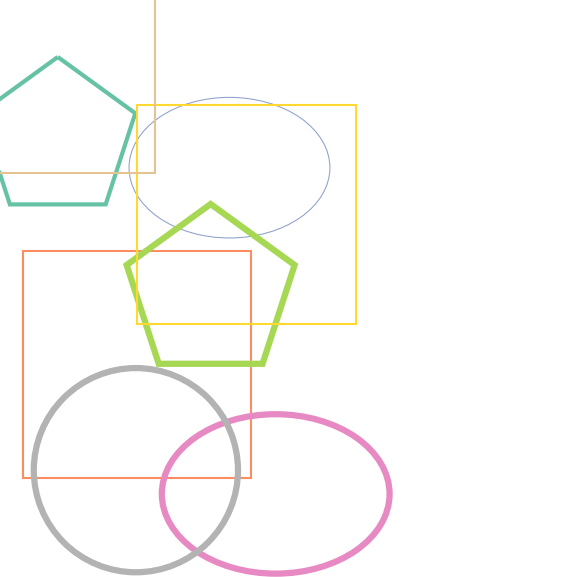[{"shape": "pentagon", "thickness": 2, "radius": 0.71, "center": [0.1, 0.759]}, {"shape": "square", "thickness": 1, "radius": 0.99, "center": [0.238, 0.368]}, {"shape": "oval", "thickness": 0.5, "radius": 0.87, "center": [0.397, 0.709]}, {"shape": "oval", "thickness": 3, "radius": 0.99, "center": [0.477, 0.144]}, {"shape": "pentagon", "thickness": 3, "radius": 0.76, "center": [0.365, 0.493]}, {"shape": "square", "thickness": 1, "radius": 0.95, "center": [0.427, 0.628]}, {"shape": "square", "thickness": 1, "radius": 0.81, "center": [0.105, 0.861]}, {"shape": "circle", "thickness": 3, "radius": 0.88, "center": [0.235, 0.185]}]